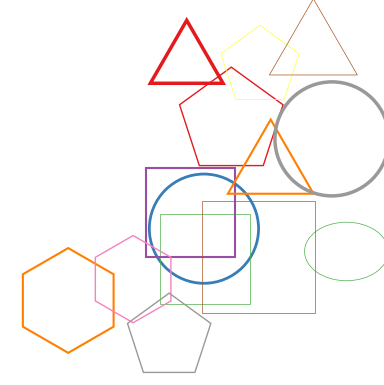[{"shape": "triangle", "thickness": 2.5, "radius": 0.55, "center": [0.485, 0.838]}, {"shape": "pentagon", "thickness": 1, "radius": 0.71, "center": [0.601, 0.684]}, {"shape": "circle", "thickness": 2, "radius": 0.71, "center": [0.53, 0.406]}, {"shape": "square", "thickness": 0.5, "radius": 0.59, "center": [0.533, 0.327]}, {"shape": "oval", "thickness": 0.5, "radius": 0.54, "center": [0.9, 0.347]}, {"shape": "square", "thickness": 1.5, "radius": 0.58, "center": [0.495, 0.447]}, {"shape": "triangle", "thickness": 1.5, "radius": 0.64, "center": [0.703, 0.561]}, {"shape": "hexagon", "thickness": 1.5, "radius": 0.68, "center": [0.177, 0.22]}, {"shape": "pentagon", "thickness": 0.5, "radius": 0.53, "center": [0.675, 0.828]}, {"shape": "triangle", "thickness": 0.5, "radius": 0.66, "center": [0.814, 0.871]}, {"shape": "square", "thickness": 0.5, "radius": 0.73, "center": [0.671, 0.333]}, {"shape": "hexagon", "thickness": 1, "radius": 0.57, "center": [0.346, 0.275]}, {"shape": "circle", "thickness": 2.5, "radius": 0.74, "center": [0.862, 0.639]}, {"shape": "pentagon", "thickness": 1, "radius": 0.57, "center": [0.439, 0.125]}]